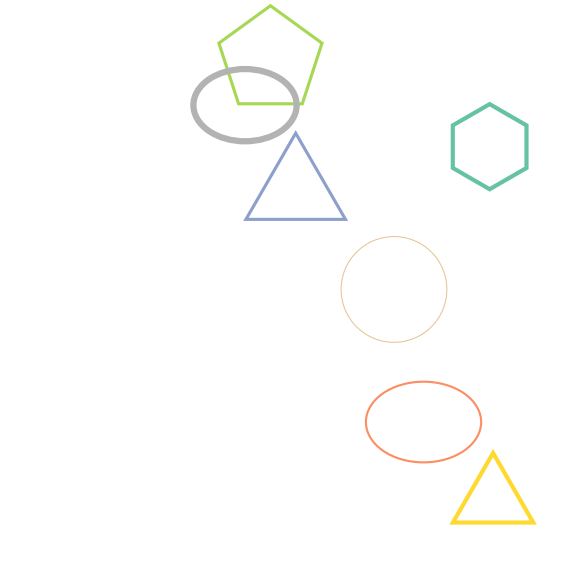[{"shape": "hexagon", "thickness": 2, "radius": 0.37, "center": [0.848, 0.745]}, {"shape": "oval", "thickness": 1, "radius": 0.5, "center": [0.733, 0.268]}, {"shape": "triangle", "thickness": 1.5, "radius": 0.5, "center": [0.512, 0.669]}, {"shape": "pentagon", "thickness": 1.5, "radius": 0.47, "center": [0.468, 0.895]}, {"shape": "triangle", "thickness": 2, "radius": 0.4, "center": [0.854, 0.134]}, {"shape": "circle", "thickness": 0.5, "radius": 0.46, "center": [0.682, 0.498]}, {"shape": "oval", "thickness": 3, "radius": 0.45, "center": [0.424, 0.817]}]